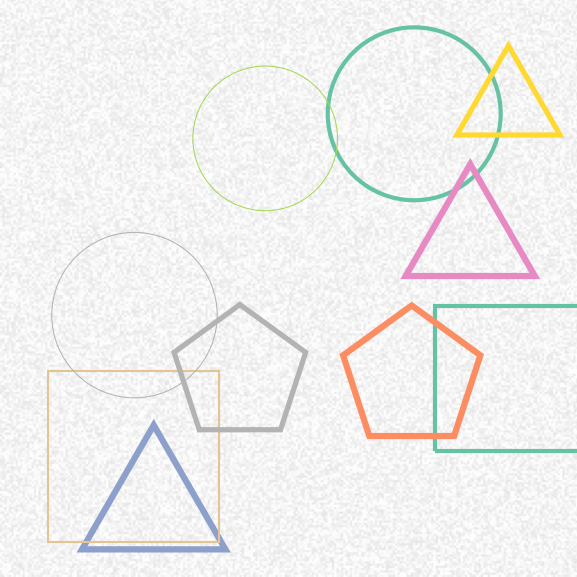[{"shape": "square", "thickness": 2, "radius": 0.63, "center": [0.879, 0.343]}, {"shape": "circle", "thickness": 2, "radius": 0.75, "center": [0.717, 0.802]}, {"shape": "pentagon", "thickness": 3, "radius": 0.62, "center": [0.713, 0.345]}, {"shape": "triangle", "thickness": 3, "radius": 0.72, "center": [0.266, 0.12]}, {"shape": "triangle", "thickness": 3, "radius": 0.65, "center": [0.814, 0.586]}, {"shape": "circle", "thickness": 0.5, "radius": 0.63, "center": [0.459, 0.76]}, {"shape": "triangle", "thickness": 2.5, "radius": 0.52, "center": [0.88, 0.817]}, {"shape": "square", "thickness": 1, "radius": 0.74, "center": [0.231, 0.209]}, {"shape": "pentagon", "thickness": 2.5, "radius": 0.6, "center": [0.415, 0.352]}, {"shape": "circle", "thickness": 0.5, "radius": 0.72, "center": [0.233, 0.453]}]